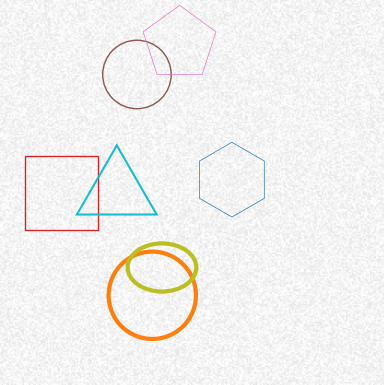[{"shape": "hexagon", "thickness": 0.5, "radius": 0.49, "center": [0.602, 0.533]}, {"shape": "circle", "thickness": 3, "radius": 0.57, "center": [0.396, 0.233]}, {"shape": "square", "thickness": 1, "radius": 0.48, "center": [0.159, 0.499]}, {"shape": "circle", "thickness": 1, "radius": 0.44, "center": [0.356, 0.807]}, {"shape": "pentagon", "thickness": 0.5, "radius": 0.5, "center": [0.466, 0.887]}, {"shape": "oval", "thickness": 3, "radius": 0.45, "center": [0.421, 0.305]}, {"shape": "triangle", "thickness": 1.5, "radius": 0.6, "center": [0.303, 0.503]}]